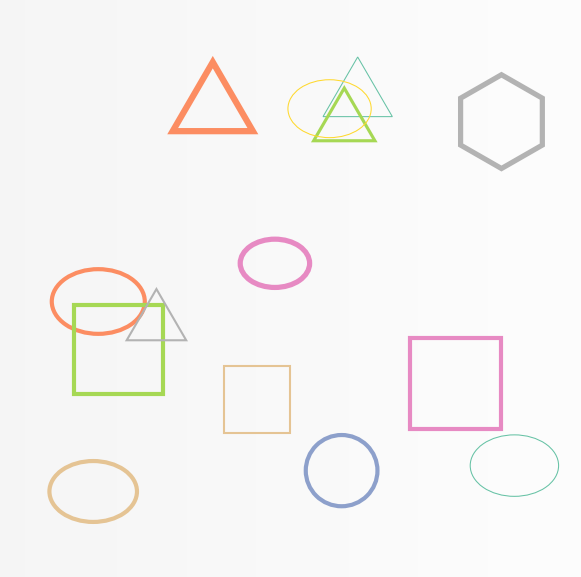[{"shape": "oval", "thickness": 0.5, "radius": 0.38, "center": [0.885, 0.193]}, {"shape": "triangle", "thickness": 0.5, "radius": 0.34, "center": [0.615, 0.832]}, {"shape": "oval", "thickness": 2, "radius": 0.4, "center": [0.169, 0.477]}, {"shape": "triangle", "thickness": 3, "radius": 0.4, "center": [0.366, 0.812]}, {"shape": "circle", "thickness": 2, "radius": 0.31, "center": [0.588, 0.184]}, {"shape": "square", "thickness": 2, "radius": 0.39, "center": [0.784, 0.336]}, {"shape": "oval", "thickness": 2.5, "radius": 0.3, "center": [0.473, 0.543]}, {"shape": "triangle", "thickness": 1.5, "radius": 0.3, "center": [0.592, 0.786]}, {"shape": "square", "thickness": 2, "radius": 0.39, "center": [0.204, 0.394]}, {"shape": "oval", "thickness": 0.5, "radius": 0.36, "center": [0.567, 0.811]}, {"shape": "square", "thickness": 1, "radius": 0.29, "center": [0.442, 0.307]}, {"shape": "oval", "thickness": 2, "radius": 0.38, "center": [0.16, 0.148]}, {"shape": "triangle", "thickness": 1, "radius": 0.3, "center": [0.269, 0.439]}, {"shape": "hexagon", "thickness": 2.5, "radius": 0.41, "center": [0.863, 0.789]}]